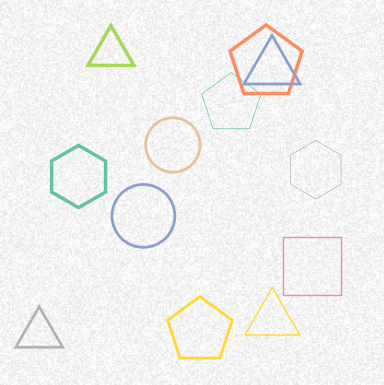[{"shape": "hexagon", "thickness": 2.5, "radius": 0.4, "center": [0.204, 0.541]}, {"shape": "pentagon", "thickness": 0.5, "radius": 0.4, "center": [0.601, 0.731]}, {"shape": "pentagon", "thickness": 2.5, "radius": 0.49, "center": [0.691, 0.837]}, {"shape": "triangle", "thickness": 2, "radius": 0.42, "center": [0.707, 0.824]}, {"shape": "circle", "thickness": 2, "radius": 0.41, "center": [0.373, 0.439]}, {"shape": "square", "thickness": 1, "radius": 0.37, "center": [0.811, 0.31]}, {"shape": "triangle", "thickness": 2.5, "radius": 0.34, "center": [0.288, 0.865]}, {"shape": "triangle", "thickness": 1, "radius": 0.41, "center": [0.707, 0.171]}, {"shape": "pentagon", "thickness": 2, "radius": 0.44, "center": [0.519, 0.141]}, {"shape": "circle", "thickness": 2, "radius": 0.35, "center": [0.449, 0.623]}, {"shape": "triangle", "thickness": 2, "radius": 0.35, "center": [0.102, 0.133]}, {"shape": "hexagon", "thickness": 0.5, "radius": 0.38, "center": [0.82, 0.559]}]